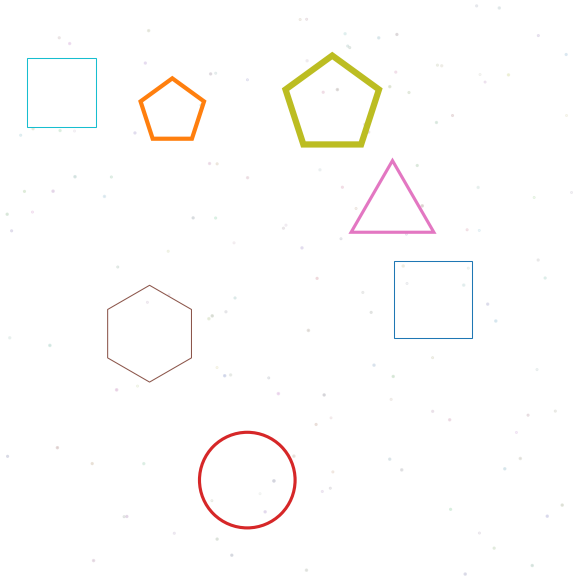[{"shape": "square", "thickness": 0.5, "radius": 0.34, "center": [0.749, 0.481]}, {"shape": "pentagon", "thickness": 2, "radius": 0.29, "center": [0.298, 0.806]}, {"shape": "circle", "thickness": 1.5, "radius": 0.41, "center": [0.428, 0.168]}, {"shape": "hexagon", "thickness": 0.5, "radius": 0.42, "center": [0.259, 0.421]}, {"shape": "triangle", "thickness": 1.5, "radius": 0.41, "center": [0.68, 0.638]}, {"shape": "pentagon", "thickness": 3, "radius": 0.43, "center": [0.575, 0.818]}, {"shape": "square", "thickness": 0.5, "radius": 0.3, "center": [0.107, 0.839]}]